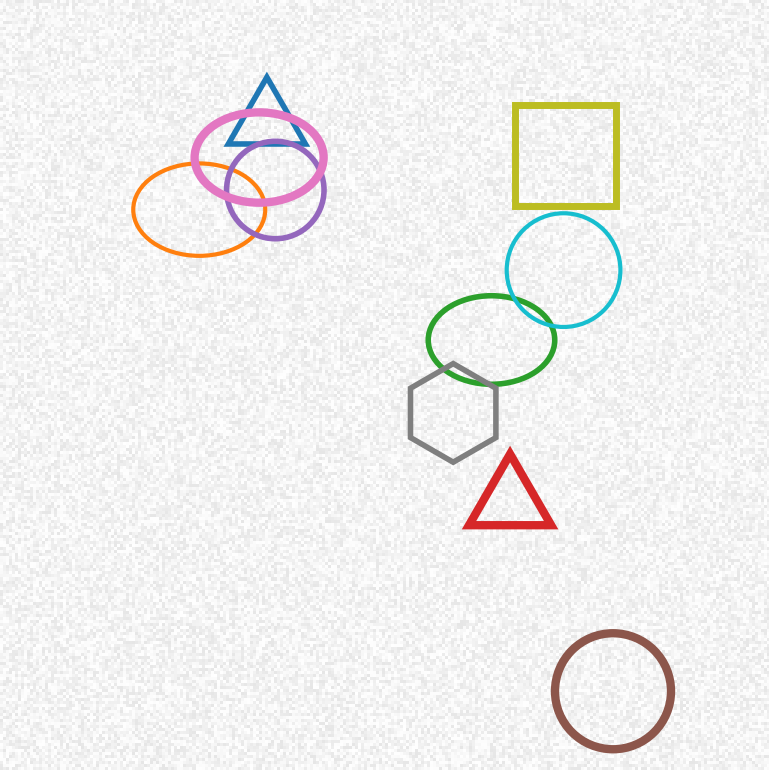[{"shape": "triangle", "thickness": 2, "radius": 0.29, "center": [0.347, 0.842]}, {"shape": "oval", "thickness": 1.5, "radius": 0.43, "center": [0.259, 0.728]}, {"shape": "oval", "thickness": 2, "radius": 0.41, "center": [0.638, 0.558]}, {"shape": "triangle", "thickness": 3, "radius": 0.31, "center": [0.662, 0.349]}, {"shape": "circle", "thickness": 2, "radius": 0.32, "center": [0.358, 0.753]}, {"shape": "circle", "thickness": 3, "radius": 0.38, "center": [0.796, 0.102]}, {"shape": "oval", "thickness": 3, "radius": 0.42, "center": [0.337, 0.795]}, {"shape": "hexagon", "thickness": 2, "radius": 0.32, "center": [0.589, 0.464]}, {"shape": "square", "thickness": 2.5, "radius": 0.33, "center": [0.734, 0.798]}, {"shape": "circle", "thickness": 1.5, "radius": 0.37, "center": [0.732, 0.649]}]